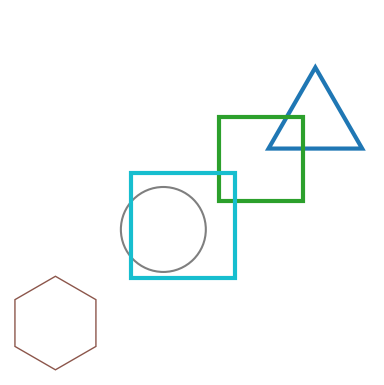[{"shape": "triangle", "thickness": 3, "radius": 0.7, "center": [0.819, 0.684]}, {"shape": "square", "thickness": 3, "radius": 0.54, "center": [0.678, 0.588]}, {"shape": "hexagon", "thickness": 1, "radius": 0.61, "center": [0.144, 0.161]}, {"shape": "circle", "thickness": 1.5, "radius": 0.55, "center": [0.424, 0.404]}, {"shape": "square", "thickness": 3, "radius": 0.68, "center": [0.476, 0.414]}]